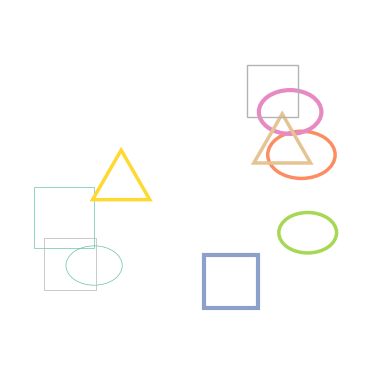[{"shape": "square", "thickness": 0.5, "radius": 0.39, "center": [0.167, 0.435]}, {"shape": "oval", "thickness": 0.5, "radius": 0.37, "center": [0.244, 0.31]}, {"shape": "oval", "thickness": 2.5, "radius": 0.44, "center": [0.783, 0.598]}, {"shape": "square", "thickness": 3, "radius": 0.35, "center": [0.6, 0.269]}, {"shape": "oval", "thickness": 3, "radius": 0.41, "center": [0.754, 0.709]}, {"shape": "oval", "thickness": 2.5, "radius": 0.38, "center": [0.799, 0.396]}, {"shape": "triangle", "thickness": 2.5, "radius": 0.43, "center": [0.315, 0.524]}, {"shape": "triangle", "thickness": 2.5, "radius": 0.43, "center": [0.733, 0.619]}, {"shape": "square", "thickness": 0.5, "radius": 0.34, "center": [0.181, 0.315]}, {"shape": "square", "thickness": 1, "radius": 0.34, "center": [0.707, 0.763]}]